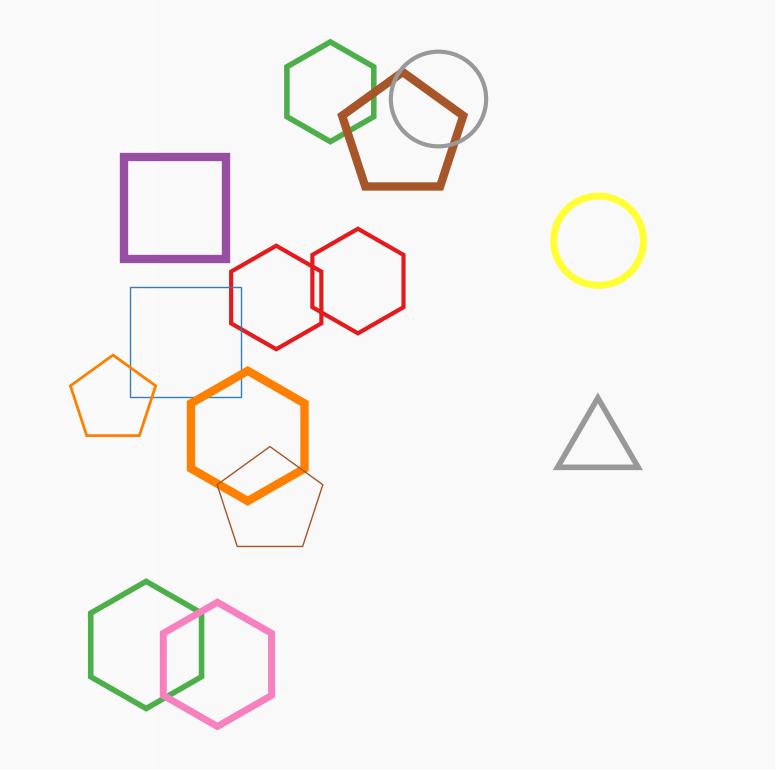[{"shape": "hexagon", "thickness": 1.5, "radius": 0.34, "center": [0.356, 0.614]}, {"shape": "hexagon", "thickness": 1.5, "radius": 0.34, "center": [0.462, 0.635]}, {"shape": "square", "thickness": 0.5, "radius": 0.36, "center": [0.24, 0.556]}, {"shape": "hexagon", "thickness": 2, "radius": 0.41, "center": [0.189, 0.162]}, {"shape": "hexagon", "thickness": 2, "radius": 0.32, "center": [0.426, 0.881]}, {"shape": "square", "thickness": 3, "radius": 0.33, "center": [0.225, 0.73]}, {"shape": "pentagon", "thickness": 1, "radius": 0.29, "center": [0.146, 0.481]}, {"shape": "hexagon", "thickness": 3, "radius": 0.42, "center": [0.32, 0.434]}, {"shape": "circle", "thickness": 2.5, "radius": 0.29, "center": [0.772, 0.687]}, {"shape": "pentagon", "thickness": 3, "radius": 0.41, "center": [0.52, 0.824]}, {"shape": "pentagon", "thickness": 0.5, "radius": 0.36, "center": [0.348, 0.348]}, {"shape": "hexagon", "thickness": 2.5, "radius": 0.4, "center": [0.281, 0.137]}, {"shape": "circle", "thickness": 1.5, "radius": 0.31, "center": [0.566, 0.871]}, {"shape": "triangle", "thickness": 2, "radius": 0.3, "center": [0.771, 0.423]}]